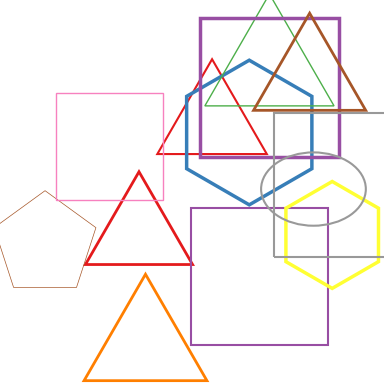[{"shape": "triangle", "thickness": 1.5, "radius": 0.82, "center": [0.551, 0.682]}, {"shape": "triangle", "thickness": 2, "radius": 0.8, "center": [0.361, 0.393]}, {"shape": "hexagon", "thickness": 2.5, "radius": 0.94, "center": [0.647, 0.656]}, {"shape": "triangle", "thickness": 1, "radius": 0.97, "center": [0.7, 0.822]}, {"shape": "square", "thickness": 1.5, "radius": 0.89, "center": [0.674, 0.282]}, {"shape": "square", "thickness": 2.5, "radius": 0.9, "center": [0.7, 0.773]}, {"shape": "triangle", "thickness": 2, "radius": 0.92, "center": [0.378, 0.103]}, {"shape": "hexagon", "thickness": 2.5, "radius": 0.69, "center": [0.863, 0.39]}, {"shape": "pentagon", "thickness": 0.5, "radius": 0.69, "center": [0.117, 0.366]}, {"shape": "triangle", "thickness": 2, "radius": 0.84, "center": [0.804, 0.798]}, {"shape": "square", "thickness": 1, "radius": 0.7, "center": [0.284, 0.619]}, {"shape": "square", "thickness": 1.5, "radius": 0.94, "center": [0.899, 0.52]}, {"shape": "oval", "thickness": 1.5, "radius": 0.68, "center": [0.814, 0.509]}]